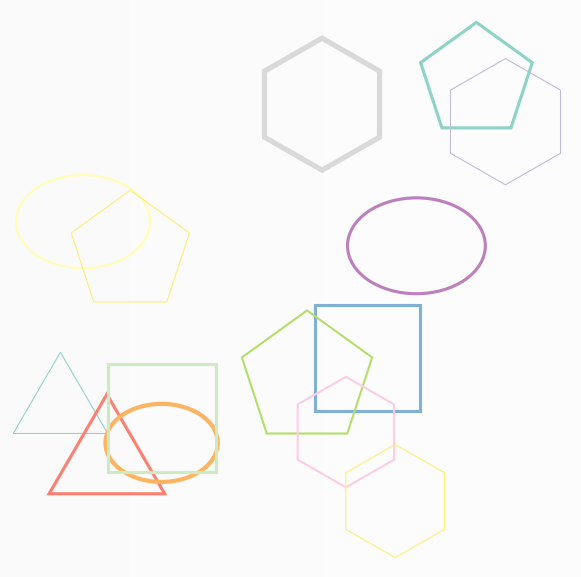[{"shape": "triangle", "thickness": 0.5, "radius": 0.47, "center": [0.104, 0.295]}, {"shape": "pentagon", "thickness": 1.5, "radius": 0.51, "center": [0.82, 0.859]}, {"shape": "oval", "thickness": 1, "radius": 0.58, "center": [0.143, 0.615]}, {"shape": "hexagon", "thickness": 0.5, "radius": 0.55, "center": [0.87, 0.788]}, {"shape": "triangle", "thickness": 1.5, "radius": 0.57, "center": [0.184, 0.202]}, {"shape": "square", "thickness": 1.5, "radius": 0.45, "center": [0.632, 0.379]}, {"shape": "oval", "thickness": 2, "radius": 0.48, "center": [0.278, 0.232]}, {"shape": "pentagon", "thickness": 1, "radius": 0.59, "center": [0.528, 0.344]}, {"shape": "hexagon", "thickness": 1, "radius": 0.48, "center": [0.595, 0.251]}, {"shape": "hexagon", "thickness": 2.5, "radius": 0.57, "center": [0.554, 0.819]}, {"shape": "oval", "thickness": 1.5, "radius": 0.59, "center": [0.716, 0.574]}, {"shape": "square", "thickness": 1.5, "radius": 0.47, "center": [0.278, 0.275]}, {"shape": "hexagon", "thickness": 0.5, "radius": 0.49, "center": [0.68, 0.131]}, {"shape": "pentagon", "thickness": 0.5, "radius": 0.53, "center": [0.224, 0.563]}]